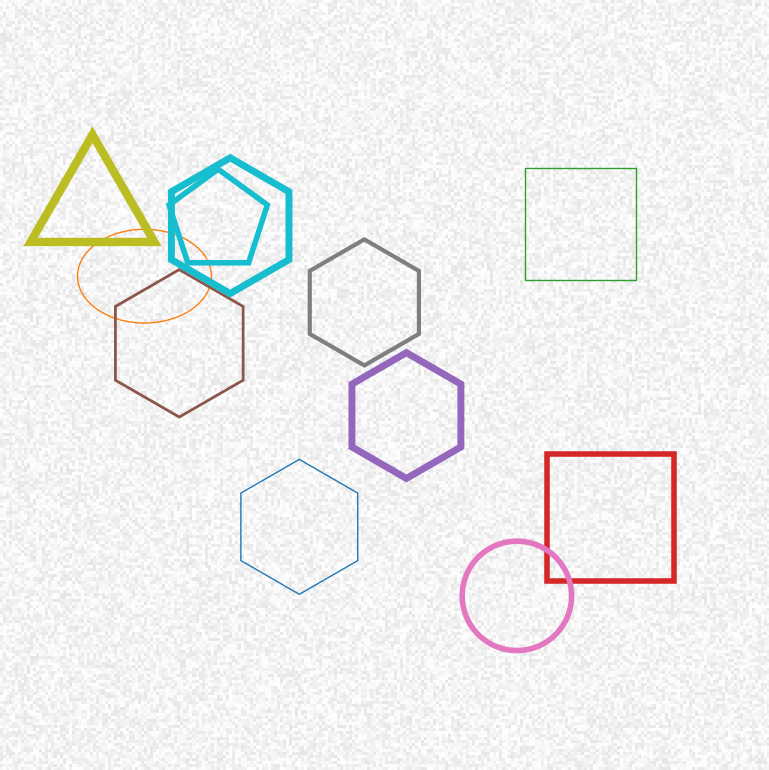[{"shape": "hexagon", "thickness": 0.5, "radius": 0.44, "center": [0.389, 0.316]}, {"shape": "oval", "thickness": 0.5, "radius": 0.43, "center": [0.188, 0.641]}, {"shape": "square", "thickness": 0.5, "radius": 0.36, "center": [0.754, 0.709]}, {"shape": "square", "thickness": 2, "radius": 0.41, "center": [0.793, 0.328]}, {"shape": "hexagon", "thickness": 2.5, "radius": 0.41, "center": [0.528, 0.46]}, {"shape": "hexagon", "thickness": 1, "radius": 0.48, "center": [0.233, 0.554]}, {"shape": "circle", "thickness": 2, "radius": 0.36, "center": [0.671, 0.226]}, {"shape": "hexagon", "thickness": 1.5, "radius": 0.41, "center": [0.473, 0.607]}, {"shape": "triangle", "thickness": 3, "radius": 0.46, "center": [0.12, 0.732]}, {"shape": "pentagon", "thickness": 2, "radius": 0.34, "center": [0.283, 0.713]}, {"shape": "hexagon", "thickness": 2.5, "radius": 0.44, "center": [0.299, 0.707]}]